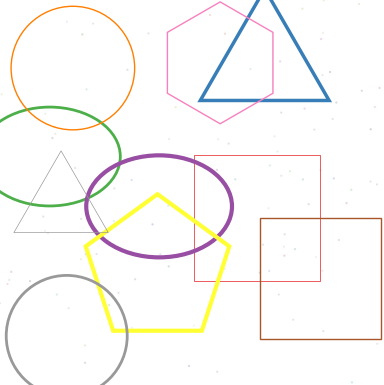[{"shape": "square", "thickness": 0.5, "radius": 0.82, "center": [0.667, 0.434]}, {"shape": "triangle", "thickness": 2.5, "radius": 0.97, "center": [0.688, 0.836]}, {"shape": "oval", "thickness": 2, "radius": 0.92, "center": [0.129, 0.593]}, {"shape": "oval", "thickness": 3, "radius": 0.95, "center": [0.413, 0.464]}, {"shape": "circle", "thickness": 1, "radius": 0.8, "center": [0.189, 0.823]}, {"shape": "pentagon", "thickness": 3, "radius": 0.98, "center": [0.409, 0.3]}, {"shape": "square", "thickness": 1, "radius": 0.79, "center": [0.834, 0.277]}, {"shape": "hexagon", "thickness": 1, "radius": 0.79, "center": [0.572, 0.837]}, {"shape": "triangle", "thickness": 0.5, "radius": 0.71, "center": [0.159, 0.467]}, {"shape": "circle", "thickness": 2, "radius": 0.79, "center": [0.173, 0.128]}]